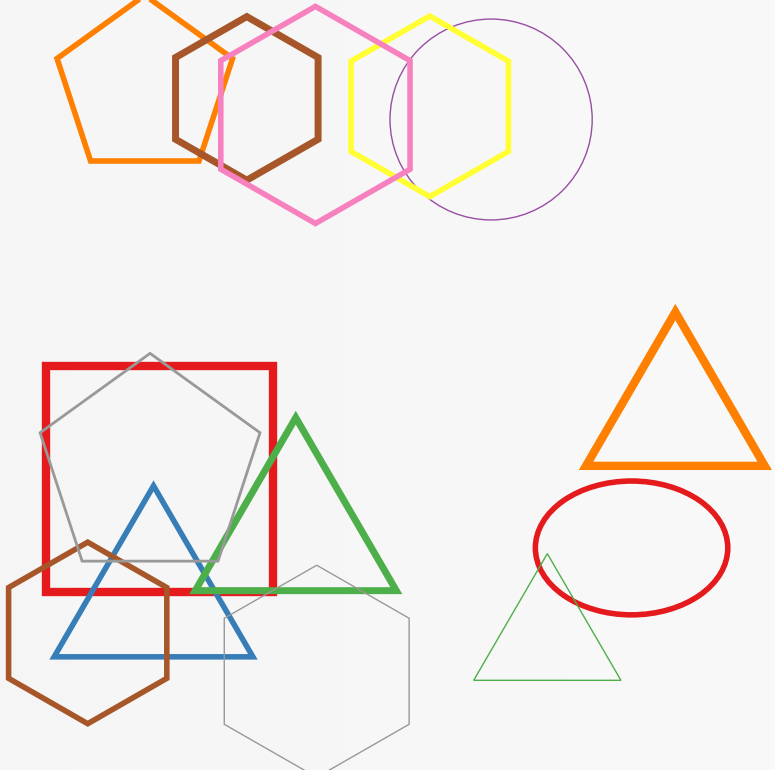[{"shape": "oval", "thickness": 2, "radius": 0.62, "center": [0.815, 0.288]}, {"shape": "square", "thickness": 3, "radius": 0.73, "center": [0.206, 0.378]}, {"shape": "triangle", "thickness": 2, "radius": 0.74, "center": [0.198, 0.221]}, {"shape": "triangle", "thickness": 0.5, "radius": 0.55, "center": [0.706, 0.171]}, {"shape": "triangle", "thickness": 2.5, "radius": 0.75, "center": [0.382, 0.308]}, {"shape": "circle", "thickness": 0.5, "radius": 0.65, "center": [0.634, 0.845]}, {"shape": "triangle", "thickness": 3, "radius": 0.67, "center": [0.871, 0.462]}, {"shape": "pentagon", "thickness": 2, "radius": 0.6, "center": [0.187, 0.887]}, {"shape": "hexagon", "thickness": 2, "radius": 0.59, "center": [0.555, 0.862]}, {"shape": "hexagon", "thickness": 2, "radius": 0.59, "center": [0.113, 0.178]}, {"shape": "hexagon", "thickness": 2.5, "radius": 0.53, "center": [0.318, 0.872]}, {"shape": "hexagon", "thickness": 2, "radius": 0.7, "center": [0.407, 0.851]}, {"shape": "pentagon", "thickness": 1, "radius": 0.75, "center": [0.194, 0.392]}, {"shape": "hexagon", "thickness": 0.5, "radius": 0.69, "center": [0.409, 0.128]}]